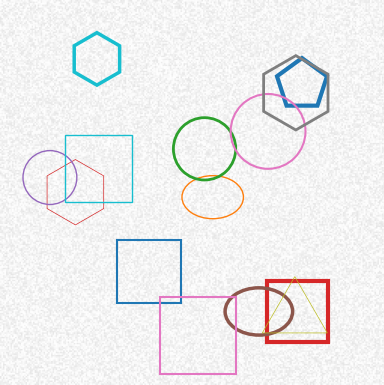[{"shape": "square", "thickness": 1.5, "radius": 0.41, "center": [0.387, 0.294]}, {"shape": "pentagon", "thickness": 3, "radius": 0.34, "center": [0.784, 0.781]}, {"shape": "oval", "thickness": 1, "radius": 0.4, "center": [0.552, 0.488]}, {"shape": "circle", "thickness": 2, "radius": 0.4, "center": [0.531, 0.613]}, {"shape": "hexagon", "thickness": 0.5, "radius": 0.42, "center": [0.196, 0.501]}, {"shape": "square", "thickness": 3, "radius": 0.4, "center": [0.773, 0.192]}, {"shape": "circle", "thickness": 1, "radius": 0.35, "center": [0.13, 0.539]}, {"shape": "oval", "thickness": 2.5, "radius": 0.44, "center": [0.672, 0.191]}, {"shape": "circle", "thickness": 1.5, "radius": 0.49, "center": [0.696, 0.659]}, {"shape": "square", "thickness": 1.5, "radius": 0.5, "center": [0.515, 0.129]}, {"shape": "hexagon", "thickness": 2, "radius": 0.48, "center": [0.768, 0.759]}, {"shape": "triangle", "thickness": 0.5, "radius": 0.49, "center": [0.766, 0.184]}, {"shape": "square", "thickness": 1, "radius": 0.43, "center": [0.256, 0.563]}, {"shape": "hexagon", "thickness": 2.5, "radius": 0.34, "center": [0.252, 0.847]}]